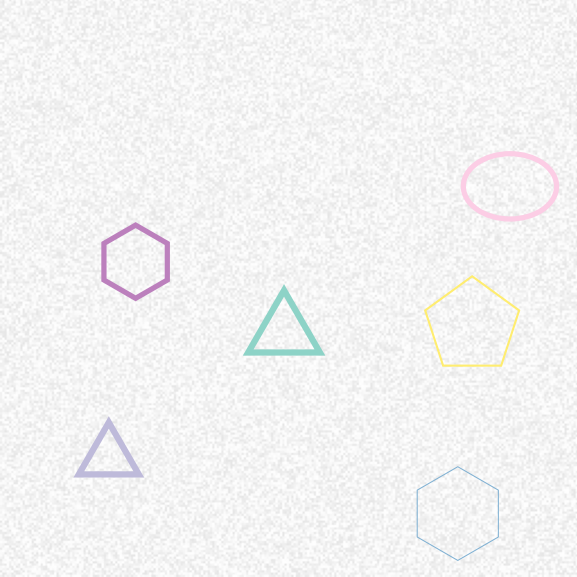[{"shape": "triangle", "thickness": 3, "radius": 0.36, "center": [0.492, 0.425]}, {"shape": "triangle", "thickness": 3, "radius": 0.3, "center": [0.188, 0.208]}, {"shape": "hexagon", "thickness": 0.5, "radius": 0.41, "center": [0.793, 0.11]}, {"shape": "oval", "thickness": 2.5, "radius": 0.4, "center": [0.883, 0.676]}, {"shape": "hexagon", "thickness": 2.5, "radius": 0.32, "center": [0.235, 0.546]}, {"shape": "pentagon", "thickness": 1, "radius": 0.43, "center": [0.818, 0.435]}]